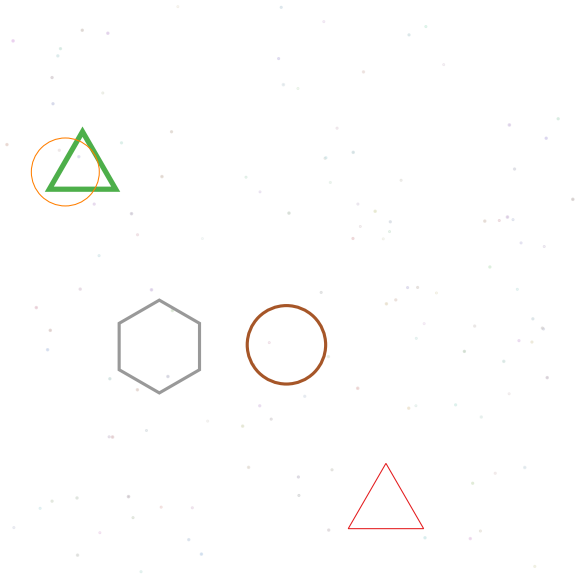[{"shape": "triangle", "thickness": 0.5, "radius": 0.38, "center": [0.668, 0.121]}, {"shape": "triangle", "thickness": 2.5, "radius": 0.33, "center": [0.143, 0.705]}, {"shape": "circle", "thickness": 0.5, "radius": 0.29, "center": [0.113, 0.701]}, {"shape": "circle", "thickness": 1.5, "radius": 0.34, "center": [0.496, 0.402]}, {"shape": "hexagon", "thickness": 1.5, "radius": 0.4, "center": [0.276, 0.399]}]